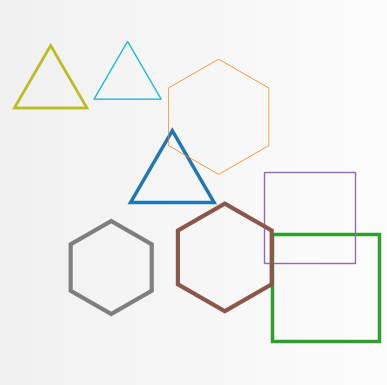[{"shape": "triangle", "thickness": 2.5, "radius": 0.62, "center": [0.445, 0.536]}, {"shape": "hexagon", "thickness": 0.5, "radius": 0.75, "center": [0.564, 0.697]}, {"shape": "square", "thickness": 2.5, "radius": 0.69, "center": [0.84, 0.253]}, {"shape": "square", "thickness": 1, "radius": 0.59, "center": [0.799, 0.436]}, {"shape": "hexagon", "thickness": 3, "radius": 0.7, "center": [0.58, 0.331]}, {"shape": "hexagon", "thickness": 3, "radius": 0.6, "center": [0.287, 0.305]}, {"shape": "triangle", "thickness": 2, "radius": 0.54, "center": [0.131, 0.774]}, {"shape": "triangle", "thickness": 1, "radius": 0.5, "center": [0.329, 0.792]}]